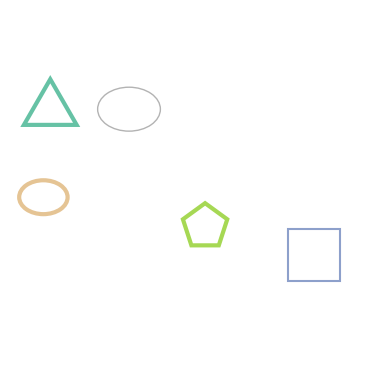[{"shape": "triangle", "thickness": 3, "radius": 0.4, "center": [0.131, 0.715]}, {"shape": "square", "thickness": 1.5, "radius": 0.34, "center": [0.816, 0.337]}, {"shape": "pentagon", "thickness": 3, "radius": 0.3, "center": [0.533, 0.412]}, {"shape": "oval", "thickness": 3, "radius": 0.31, "center": [0.113, 0.488]}, {"shape": "oval", "thickness": 1, "radius": 0.41, "center": [0.335, 0.716]}]